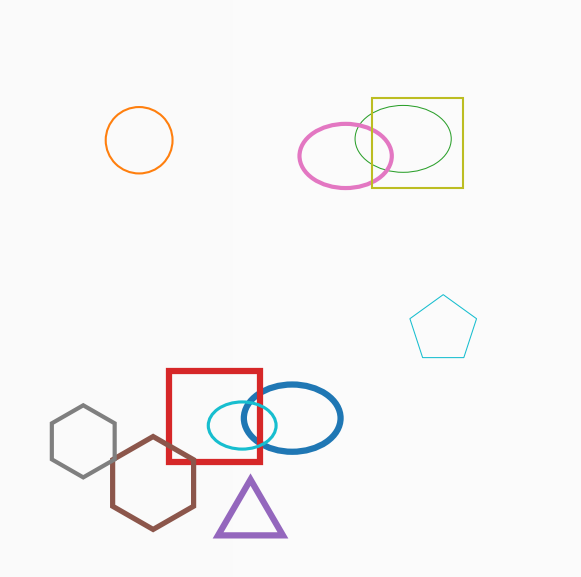[{"shape": "oval", "thickness": 3, "radius": 0.42, "center": [0.503, 0.275]}, {"shape": "circle", "thickness": 1, "radius": 0.29, "center": [0.239, 0.756]}, {"shape": "oval", "thickness": 0.5, "radius": 0.41, "center": [0.694, 0.759]}, {"shape": "square", "thickness": 3, "radius": 0.39, "center": [0.369, 0.278]}, {"shape": "triangle", "thickness": 3, "radius": 0.32, "center": [0.431, 0.104]}, {"shape": "hexagon", "thickness": 2.5, "radius": 0.4, "center": [0.263, 0.163]}, {"shape": "oval", "thickness": 2, "radius": 0.4, "center": [0.595, 0.729]}, {"shape": "hexagon", "thickness": 2, "radius": 0.31, "center": [0.143, 0.235]}, {"shape": "square", "thickness": 1, "radius": 0.39, "center": [0.718, 0.752]}, {"shape": "oval", "thickness": 1.5, "radius": 0.29, "center": [0.417, 0.262]}, {"shape": "pentagon", "thickness": 0.5, "radius": 0.3, "center": [0.763, 0.429]}]